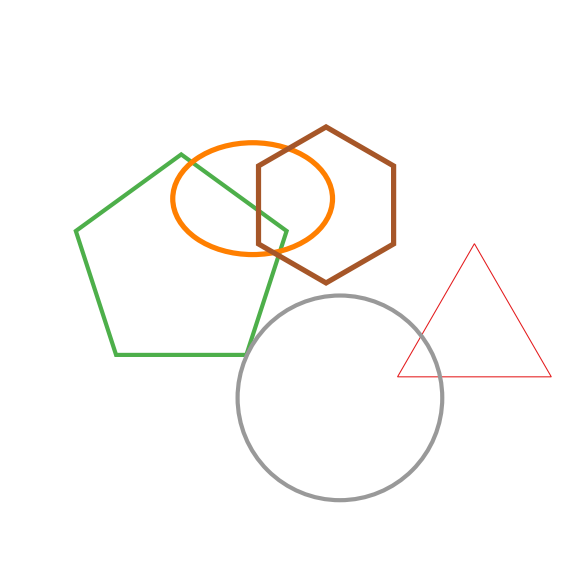[{"shape": "triangle", "thickness": 0.5, "radius": 0.77, "center": [0.822, 0.423]}, {"shape": "pentagon", "thickness": 2, "radius": 0.96, "center": [0.314, 0.54]}, {"shape": "oval", "thickness": 2.5, "radius": 0.69, "center": [0.437, 0.655]}, {"shape": "hexagon", "thickness": 2.5, "radius": 0.68, "center": [0.565, 0.644]}, {"shape": "circle", "thickness": 2, "radius": 0.89, "center": [0.589, 0.31]}]